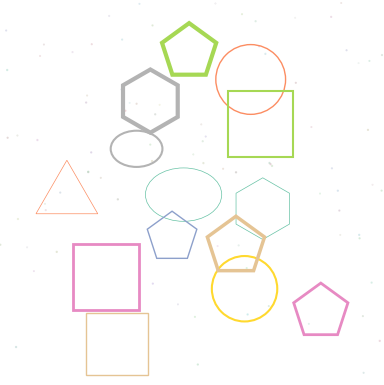[{"shape": "hexagon", "thickness": 0.5, "radius": 0.4, "center": [0.682, 0.458]}, {"shape": "oval", "thickness": 0.5, "radius": 0.5, "center": [0.477, 0.494]}, {"shape": "circle", "thickness": 1, "radius": 0.45, "center": [0.651, 0.794]}, {"shape": "triangle", "thickness": 0.5, "radius": 0.46, "center": [0.174, 0.491]}, {"shape": "pentagon", "thickness": 1, "radius": 0.34, "center": [0.447, 0.384]}, {"shape": "square", "thickness": 2, "radius": 0.43, "center": [0.275, 0.281]}, {"shape": "pentagon", "thickness": 2, "radius": 0.37, "center": [0.833, 0.191]}, {"shape": "square", "thickness": 1.5, "radius": 0.43, "center": [0.677, 0.677]}, {"shape": "pentagon", "thickness": 3, "radius": 0.37, "center": [0.491, 0.866]}, {"shape": "circle", "thickness": 1.5, "radius": 0.42, "center": [0.635, 0.25]}, {"shape": "pentagon", "thickness": 2.5, "radius": 0.39, "center": [0.613, 0.36]}, {"shape": "square", "thickness": 1, "radius": 0.4, "center": [0.304, 0.106]}, {"shape": "hexagon", "thickness": 3, "radius": 0.41, "center": [0.391, 0.737]}, {"shape": "oval", "thickness": 1.5, "radius": 0.34, "center": [0.355, 0.613]}]